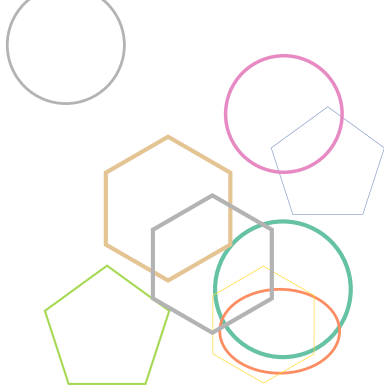[{"shape": "circle", "thickness": 3, "radius": 0.88, "center": [0.735, 0.249]}, {"shape": "oval", "thickness": 2, "radius": 0.78, "center": [0.726, 0.14]}, {"shape": "pentagon", "thickness": 0.5, "radius": 0.77, "center": [0.851, 0.568]}, {"shape": "circle", "thickness": 2.5, "radius": 0.76, "center": [0.737, 0.704]}, {"shape": "pentagon", "thickness": 1.5, "radius": 0.85, "center": [0.278, 0.14]}, {"shape": "hexagon", "thickness": 0.5, "radius": 0.76, "center": [0.684, 0.157]}, {"shape": "hexagon", "thickness": 3, "radius": 0.93, "center": [0.437, 0.458]}, {"shape": "circle", "thickness": 2, "radius": 0.76, "center": [0.171, 0.883]}, {"shape": "hexagon", "thickness": 3, "radius": 0.89, "center": [0.552, 0.314]}]